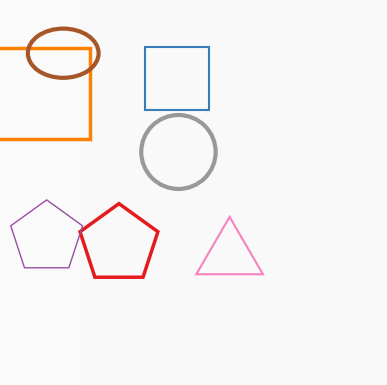[{"shape": "pentagon", "thickness": 2.5, "radius": 0.53, "center": [0.307, 0.365]}, {"shape": "square", "thickness": 1.5, "radius": 0.41, "center": [0.456, 0.795]}, {"shape": "pentagon", "thickness": 1, "radius": 0.49, "center": [0.12, 0.383]}, {"shape": "square", "thickness": 2.5, "radius": 0.59, "center": [0.114, 0.757]}, {"shape": "oval", "thickness": 3, "radius": 0.46, "center": [0.163, 0.862]}, {"shape": "triangle", "thickness": 1.5, "radius": 0.5, "center": [0.593, 0.337]}, {"shape": "circle", "thickness": 3, "radius": 0.48, "center": [0.461, 0.605]}]